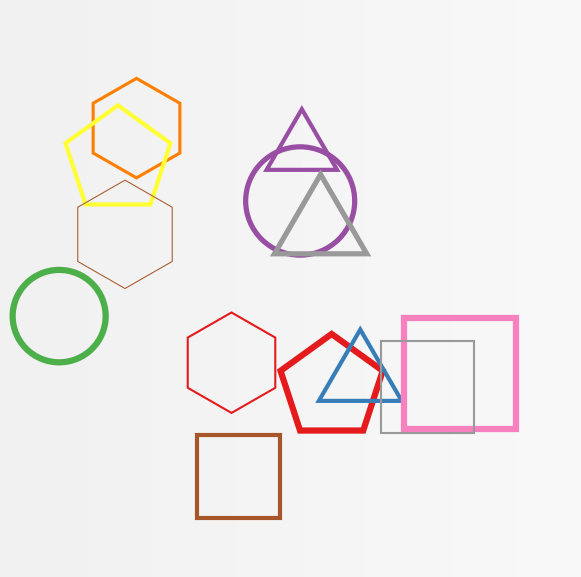[{"shape": "hexagon", "thickness": 1, "radius": 0.43, "center": [0.398, 0.371]}, {"shape": "pentagon", "thickness": 3, "radius": 0.46, "center": [0.571, 0.328]}, {"shape": "triangle", "thickness": 2, "radius": 0.41, "center": [0.62, 0.346]}, {"shape": "circle", "thickness": 3, "radius": 0.4, "center": [0.102, 0.452]}, {"shape": "circle", "thickness": 2.5, "radius": 0.47, "center": [0.516, 0.651]}, {"shape": "triangle", "thickness": 2, "radius": 0.35, "center": [0.519, 0.74]}, {"shape": "hexagon", "thickness": 1.5, "radius": 0.43, "center": [0.235, 0.777]}, {"shape": "pentagon", "thickness": 2, "radius": 0.47, "center": [0.203, 0.722]}, {"shape": "hexagon", "thickness": 0.5, "radius": 0.47, "center": [0.215, 0.593]}, {"shape": "square", "thickness": 2, "radius": 0.36, "center": [0.41, 0.174]}, {"shape": "square", "thickness": 3, "radius": 0.48, "center": [0.791, 0.352]}, {"shape": "square", "thickness": 1, "radius": 0.4, "center": [0.735, 0.329]}, {"shape": "triangle", "thickness": 2.5, "radius": 0.46, "center": [0.552, 0.605]}]